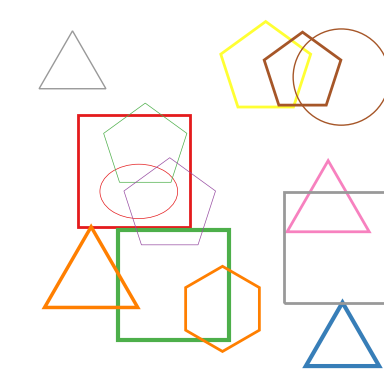[{"shape": "oval", "thickness": 0.5, "radius": 0.5, "center": [0.36, 0.503]}, {"shape": "square", "thickness": 2, "radius": 0.73, "center": [0.347, 0.555]}, {"shape": "triangle", "thickness": 3, "radius": 0.55, "center": [0.89, 0.104]}, {"shape": "pentagon", "thickness": 0.5, "radius": 0.57, "center": [0.377, 0.618]}, {"shape": "square", "thickness": 3, "radius": 0.72, "center": [0.451, 0.26]}, {"shape": "pentagon", "thickness": 0.5, "radius": 0.63, "center": [0.441, 0.465]}, {"shape": "hexagon", "thickness": 2, "radius": 0.55, "center": [0.578, 0.198]}, {"shape": "triangle", "thickness": 2.5, "radius": 0.7, "center": [0.237, 0.271]}, {"shape": "pentagon", "thickness": 2, "radius": 0.61, "center": [0.69, 0.821]}, {"shape": "pentagon", "thickness": 2, "radius": 0.52, "center": [0.786, 0.812]}, {"shape": "circle", "thickness": 1, "radius": 0.62, "center": [0.886, 0.8]}, {"shape": "triangle", "thickness": 2, "radius": 0.62, "center": [0.852, 0.46]}, {"shape": "triangle", "thickness": 1, "radius": 0.5, "center": [0.188, 0.82]}, {"shape": "square", "thickness": 2, "radius": 0.72, "center": [0.882, 0.358]}]